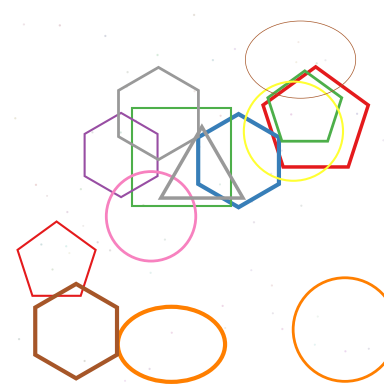[{"shape": "pentagon", "thickness": 1.5, "radius": 0.53, "center": [0.147, 0.318]}, {"shape": "pentagon", "thickness": 2.5, "radius": 0.72, "center": [0.82, 0.683]}, {"shape": "hexagon", "thickness": 3, "radius": 0.61, "center": [0.62, 0.583]}, {"shape": "pentagon", "thickness": 2, "radius": 0.5, "center": [0.792, 0.715]}, {"shape": "square", "thickness": 1.5, "radius": 0.64, "center": [0.471, 0.592]}, {"shape": "hexagon", "thickness": 1.5, "radius": 0.55, "center": [0.314, 0.597]}, {"shape": "circle", "thickness": 2, "radius": 0.67, "center": [0.896, 0.144]}, {"shape": "oval", "thickness": 3, "radius": 0.7, "center": [0.445, 0.106]}, {"shape": "circle", "thickness": 1.5, "radius": 0.64, "center": [0.762, 0.659]}, {"shape": "oval", "thickness": 0.5, "radius": 0.72, "center": [0.781, 0.845]}, {"shape": "hexagon", "thickness": 3, "radius": 0.61, "center": [0.198, 0.14]}, {"shape": "circle", "thickness": 2, "radius": 0.58, "center": [0.392, 0.438]}, {"shape": "hexagon", "thickness": 2, "radius": 0.6, "center": [0.412, 0.705]}, {"shape": "triangle", "thickness": 2.5, "radius": 0.62, "center": [0.524, 0.547]}]